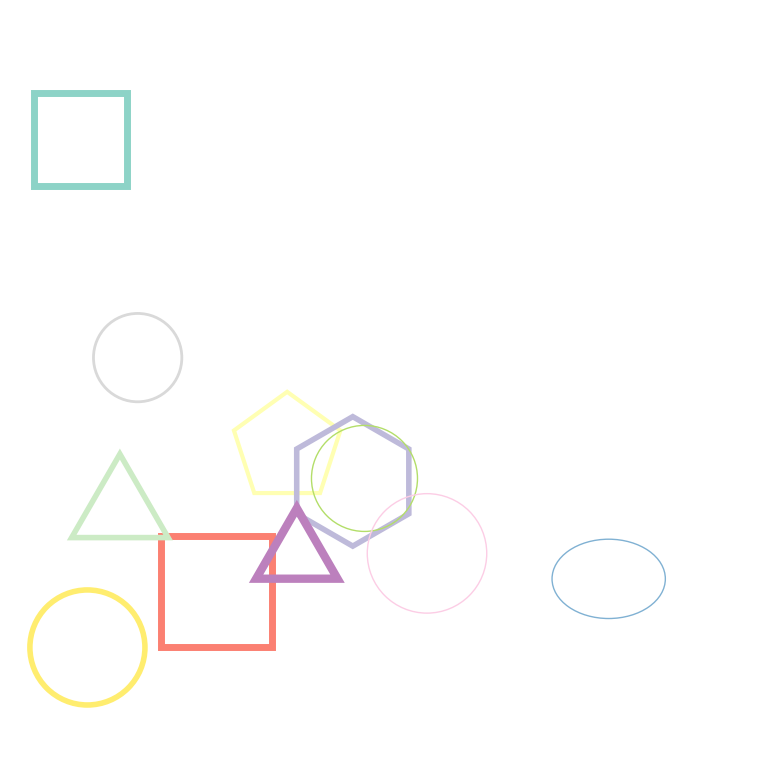[{"shape": "square", "thickness": 2.5, "radius": 0.3, "center": [0.105, 0.818]}, {"shape": "pentagon", "thickness": 1.5, "radius": 0.36, "center": [0.373, 0.418]}, {"shape": "hexagon", "thickness": 2, "radius": 0.42, "center": [0.458, 0.375]}, {"shape": "square", "thickness": 2.5, "radius": 0.36, "center": [0.281, 0.232]}, {"shape": "oval", "thickness": 0.5, "radius": 0.37, "center": [0.791, 0.248]}, {"shape": "circle", "thickness": 0.5, "radius": 0.34, "center": [0.473, 0.379]}, {"shape": "circle", "thickness": 0.5, "radius": 0.39, "center": [0.555, 0.281]}, {"shape": "circle", "thickness": 1, "radius": 0.29, "center": [0.179, 0.536]}, {"shape": "triangle", "thickness": 3, "radius": 0.31, "center": [0.385, 0.279]}, {"shape": "triangle", "thickness": 2, "radius": 0.36, "center": [0.156, 0.338]}, {"shape": "circle", "thickness": 2, "radius": 0.37, "center": [0.114, 0.159]}]